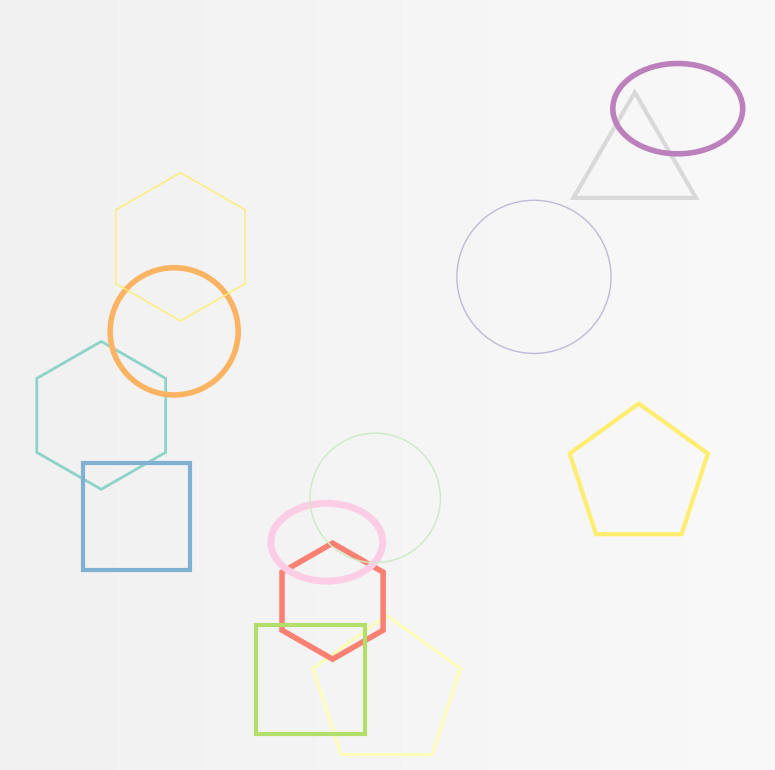[{"shape": "hexagon", "thickness": 1, "radius": 0.48, "center": [0.131, 0.461]}, {"shape": "pentagon", "thickness": 1, "radius": 0.5, "center": [0.499, 0.101]}, {"shape": "circle", "thickness": 0.5, "radius": 0.5, "center": [0.689, 0.64]}, {"shape": "hexagon", "thickness": 2, "radius": 0.38, "center": [0.429, 0.219]}, {"shape": "square", "thickness": 1.5, "radius": 0.35, "center": [0.176, 0.329]}, {"shape": "circle", "thickness": 2, "radius": 0.41, "center": [0.225, 0.57]}, {"shape": "square", "thickness": 1.5, "radius": 0.35, "center": [0.4, 0.117]}, {"shape": "oval", "thickness": 2.5, "radius": 0.36, "center": [0.422, 0.296]}, {"shape": "triangle", "thickness": 1.5, "radius": 0.46, "center": [0.819, 0.789]}, {"shape": "oval", "thickness": 2, "radius": 0.42, "center": [0.875, 0.859]}, {"shape": "circle", "thickness": 0.5, "radius": 0.42, "center": [0.484, 0.353]}, {"shape": "pentagon", "thickness": 1.5, "radius": 0.47, "center": [0.824, 0.382]}, {"shape": "hexagon", "thickness": 0.5, "radius": 0.48, "center": [0.233, 0.679]}]